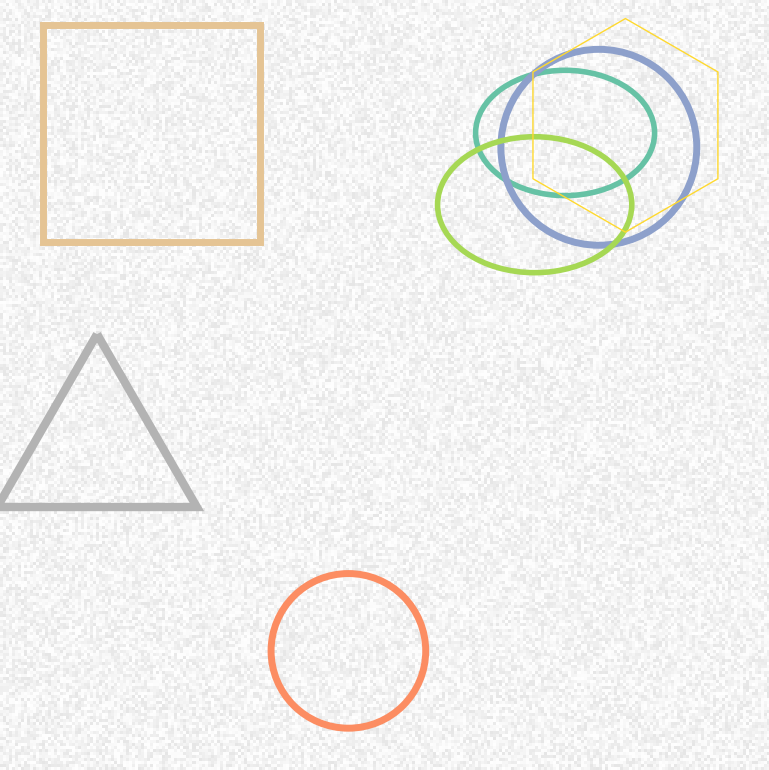[{"shape": "oval", "thickness": 2, "radius": 0.58, "center": [0.734, 0.827]}, {"shape": "circle", "thickness": 2.5, "radius": 0.5, "center": [0.452, 0.155]}, {"shape": "circle", "thickness": 2.5, "radius": 0.64, "center": [0.778, 0.809]}, {"shape": "oval", "thickness": 2, "radius": 0.63, "center": [0.694, 0.734]}, {"shape": "hexagon", "thickness": 0.5, "radius": 0.69, "center": [0.812, 0.837]}, {"shape": "square", "thickness": 2.5, "radius": 0.71, "center": [0.197, 0.827]}, {"shape": "triangle", "thickness": 3, "radius": 0.75, "center": [0.126, 0.416]}]